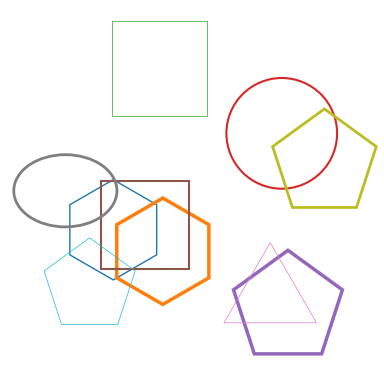[{"shape": "hexagon", "thickness": 1, "radius": 0.65, "center": [0.294, 0.403]}, {"shape": "hexagon", "thickness": 2.5, "radius": 0.69, "center": [0.423, 0.347]}, {"shape": "square", "thickness": 0.5, "radius": 0.62, "center": [0.415, 0.822]}, {"shape": "circle", "thickness": 1.5, "radius": 0.72, "center": [0.732, 0.654]}, {"shape": "pentagon", "thickness": 2.5, "radius": 0.74, "center": [0.748, 0.201]}, {"shape": "square", "thickness": 1.5, "radius": 0.57, "center": [0.376, 0.417]}, {"shape": "triangle", "thickness": 0.5, "radius": 0.69, "center": [0.702, 0.231]}, {"shape": "oval", "thickness": 2, "radius": 0.67, "center": [0.17, 0.504]}, {"shape": "pentagon", "thickness": 2, "radius": 0.71, "center": [0.843, 0.576]}, {"shape": "pentagon", "thickness": 0.5, "radius": 0.62, "center": [0.233, 0.258]}]